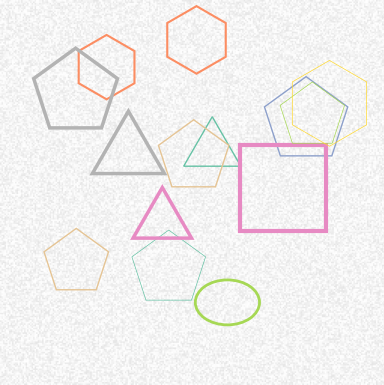[{"shape": "pentagon", "thickness": 0.5, "radius": 0.5, "center": [0.438, 0.302]}, {"shape": "triangle", "thickness": 1, "radius": 0.43, "center": [0.551, 0.611]}, {"shape": "hexagon", "thickness": 1.5, "radius": 0.44, "center": [0.51, 0.896]}, {"shape": "hexagon", "thickness": 1.5, "radius": 0.42, "center": [0.277, 0.826]}, {"shape": "pentagon", "thickness": 1, "radius": 0.57, "center": [0.795, 0.687]}, {"shape": "triangle", "thickness": 2.5, "radius": 0.44, "center": [0.422, 0.425]}, {"shape": "square", "thickness": 3, "radius": 0.56, "center": [0.734, 0.513]}, {"shape": "oval", "thickness": 2, "radius": 0.42, "center": [0.591, 0.215]}, {"shape": "pentagon", "thickness": 0.5, "radius": 0.44, "center": [0.811, 0.699]}, {"shape": "hexagon", "thickness": 0.5, "radius": 0.56, "center": [0.856, 0.732]}, {"shape": "pentagon", "thickness": 1, "radius": 0.44, "center": [0.198, 0.319]}, {"shape": "pentagon", "thickness": 1, "radius": 0.48, "center": [0.503, 0.593]}, {"shape": "triangle", "thickness": 2.5, "radius": 0.54, "center": [0.333, 0.603]}, {"shape": "pentagon", "thickness": 2.5, "radius": 0.57, "center": [0.196, 0.76]}]